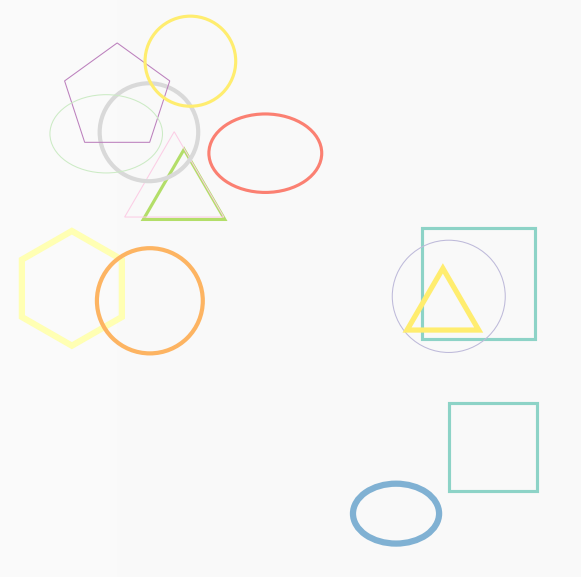[{"shape": "square", "thickness": 1.5, "radius": 0.38, "center": [0.848, 0.226]}, {"shape": "square", "thickness": 1.5, "radius": 0.48, "center": [0.823, 0.509]}, {"shape": "hexagon", "thickness": 3, "radius": 0.5, "center": [0.124, 0.5]}, {"shape": "circle", "thickness": 0.5, "radius": 0.49, "center": [0.772, 0.486]}, {"shape": "oval", "thickness": 1.5, "radius": 0.49, "center": [0.456, 0.734]}, {"shape": "oval", "thickness": 3, "radius": 0.37, "center": [0.681, 0.11]}, {"shape": "circle", "thickness": 2, "radius": 0.46, "center": [0.258, 0.478]}, {"shape": "triangle", "thickness": 1.5, "radius": 0.4, "center": [0.317, 0.66]}, {"shape": "triangle", "thickness": 0.5, "radius": 0.49, "center": [0.3, 0.673]}, {"shape": "circle", "thickness": 2, "radius": 0.42, "center": [0.256, 0.77]}, {"shape": "pentagon", "thickness": 0.5, "radius": 0.48, "center": [0.202, 0.83]}, {"shape": "oval", "thickness": 0.5, "radius": 0.48, "center": [0.183, 0.767]}, {"shape": "triangle", "thickness": 2.5, "radius": 0.36, "center": [0.762, 0.463]}, {"shape": "circle", "thickness": 1.5, "radius": 0.39, "center": [0.328, 0.893]}]